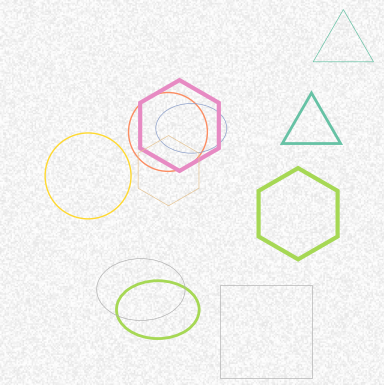[{"shape": "triangle", "thickness": 2, "radius": 0.44, "center": [0.809, 0.671]}, {"shape": "triangle", "thickness": 0.5, "radius": 0.45, "center": [0.892, 0.885]}, {"shape": "circle", "thickness": 1, "radius": 0.51, "center": [0.436, 0.657]}, {"shape": "oval", "thickness": 0.5, "radius": 0.46, "center": [0.497, 0.667]}, {"shape": "hexagon", "thickness": 3, "radius": 0.59, "center": [0.466, 0.674]}, {"shape": "oval", "thickness": 2, "radius": 0.54, "center": [0.41, 0.196]}, {"shape": "hexagon", "thickness": 3, "radius": 0.59, "center": [0.774, 0.445]}, {"shape": "circle", "thickness": 1, "radius": 0.56, "center": [0.229, 0.543]}, {"shape": "hexagon", "thickness": 0.5, "radius": 0.46, "center": [0.438, 0.557]}, {"shape": "oval", "thickness": 0.5, "radius": 0.57, "center": [0.366, 0.248]}, {"shape": "square", "thickness": 0.5, "radius": 0.6, "center": [0.69, 0.139]}]